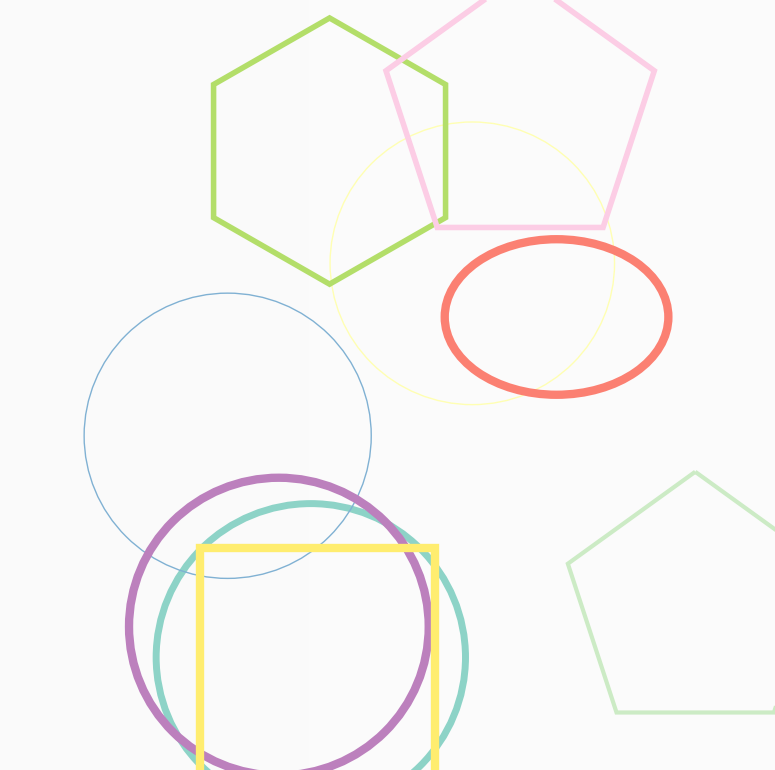[{"shape": "circle", "thickness": 2.5, "radius": 1.0, "center": [0.401, 0.146]}, {"shape": "circle", "thickness": 0.5, "radius": 0.92, "center": [0.609, 0.658]}, {"shape": "oval", "thickness": 3, "radius": 0.72, "center": [0.718, 0.588]}, {"shape": "circle", "thickness": 0.5, "radius": 0.93, "center": [0.294, 0.434]}, {"shape": "hexagon", "thickness": 2, "radius": 0.86, "center": [0.425, 0.804]}, {"shape": "pentagon", "thickness": 2, "radius": 0.91, "center": [0.671, 0.852]}, {"shape": "circle", "thickness": 3, "radius": 0.97, "center": [0.36, 0.186]}, {"shape": "pentagon", "thickness": 1.5, "radius": 0.86, "center": [0.897, 0.214]}, {"shape": "square", "thickness": 3, "radius": 0.76, "center": [0.41, 0.136]}]